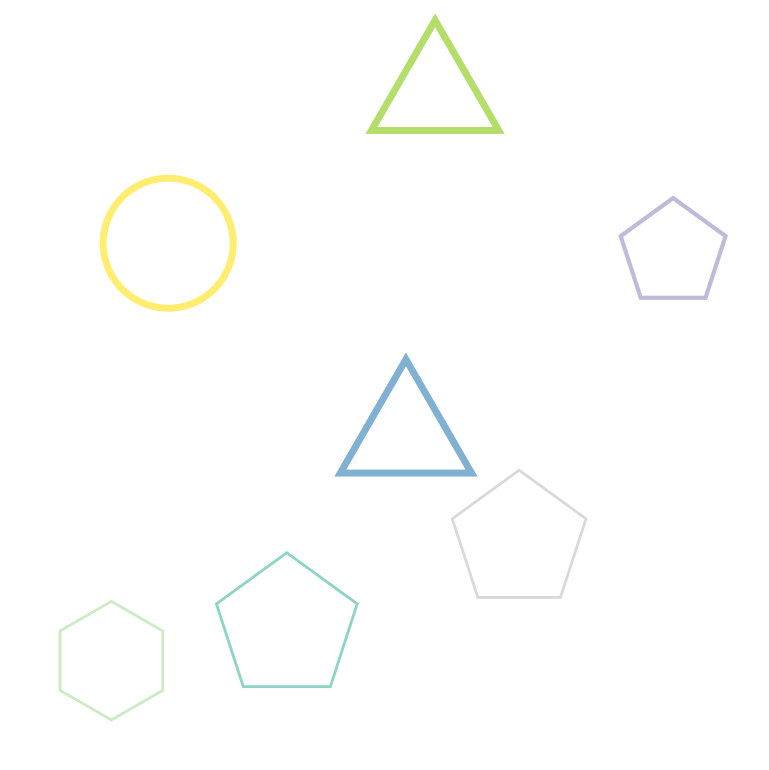[{"shape": "pentagon", "thickness": 1, "radius": 0.48, "center": [0.372, 0.186]}, {"shape": "pentagon", "thickness": 1.5, "radius": 0.36, "center": [0.874, 0.671]}, {"shape": "triangle", "thickness": 2.5, "radius": 0.49, "center": [0.527, 0.435]}, {"shape": "triangle", "thickness": 2.5, "radius": 0.48, "center": [0.565, 0.878]}, {"shape": "pentagon", "thickness": 1, "radius": 0.46, "center": [0.674, 0.298]}, {"shape": "hexagon", "thickness": 1, "radius": 0.39, "center": [0.145, 0.142]}, {"shape": "circle", "thickness": 2.5, "radius": 0.42, "center": [0.218, 0.684]}]